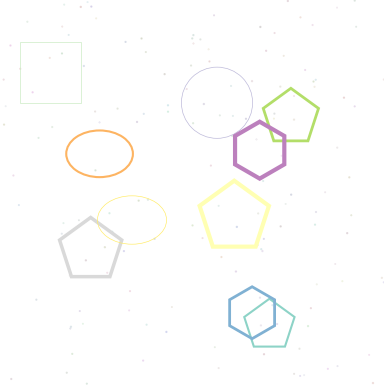[{"shape": "pentagon", "thickness": 1.5, "radius": 0.34, "center": [0.7, 0.155]}, {"shape": "pentagon", "thickness": 3, "radius": 0.47, "center": [0.608, 0.436]}, {"shape": "circle", "thickness": 0.5, "radius": 0.46, "center": [0.564, 0.733]}, {"shape": "hexagon", "thickness": 2, "radius": 0.34, "center": [0.655, 0.188]}, {"shape": "oval", "thickness": 1.5, "radius": 0.43, "center": [0.259, 0.601]}, {"shape": "pentagon", "thickness": 2, "radius": 0.38, "center": [0.756, 0.695]}, {"shape": "pentagon", "thickness": 2.5, "radius": 0.42, "center": [0.236, 0.35]}, {"shape": "hexagon", "thickness": 3, "radius": 0.37, "center": [0.675, 0.61]}, {"shape": "square", "thickness": 0.5, "radius": 0.4, "center": [0.131, 0.812]}, {"shape": "oval", "thickness": 0.5, "radius": 0.45, "center": [0.343, 0.429]}]